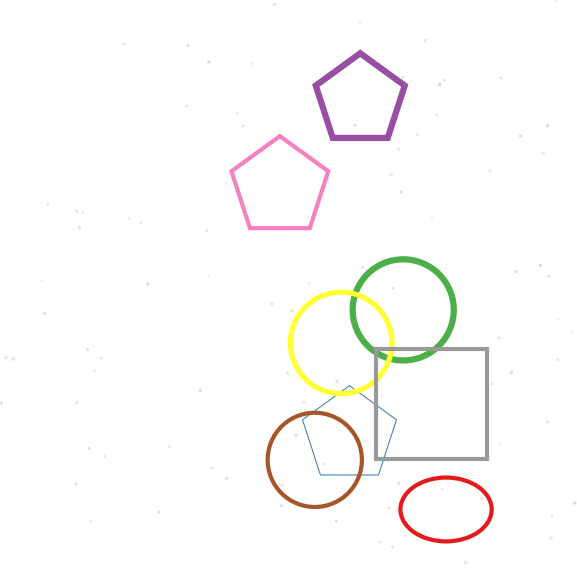[{"shape": "oval", "thickness": 2, "radius": 0.39, "center": [0.772, 0.117]}, {"shape": "pentagon", "thickness": 0.5, "radius": 0.43, "center": [0.605, 0.246]}, {"shape": "circle", "thickness": 3, "radius": 0.44, "center": [0.698, 0.463]}, {"shape": "pentagon", "thickness": 3, "radius": 0.41, "center": [0.624, 0.826]}, {"shape": "circle", "thickness": 2.5, "radius": 0.44, "center": [0.591, 0.405]}, {"shape": "circle", "thickness": 2, "radius": 0.41, "center": [0.545, 0.203]}, {"shape": "pentagon", "thickness": 2, "radius": 0.44, "center": [0.485, 0.675]}, {"shape": "square", "thickness": 2, "radius": 0.48, "center": [0.747, 0.3]}]